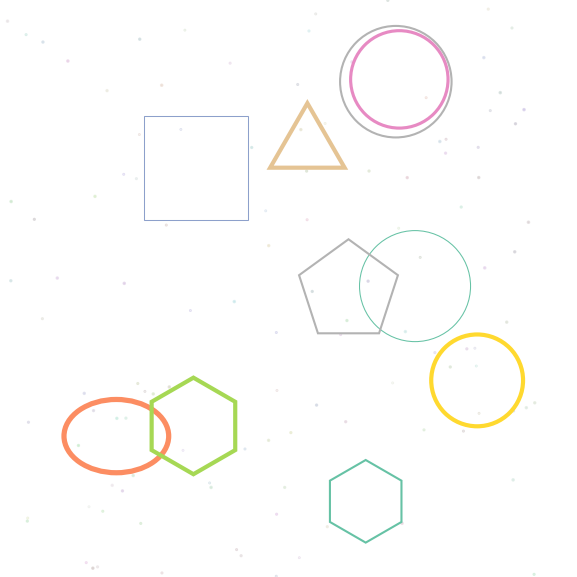[{"shape": "circle", "thickness": 0.5, "radius": 0.48, "center": [0.719, 0.504]}, {"shape": "hexagon", "thickness": 1, "radius": 0.36, "center": [0.633, 0.131]}, {"shape": "oval", "thickness": 2.5, "radius": 0.45, "center": [0.201, 0.244]}, {"shape": "square", "thickness": 0.5, "radius": 0.45, "center": [0.34, 0.709]}, {"shape": "circle", "thickness": 1.5, "radius": 0.42, "center": [0.691, 0.862]}, {"shape": "hexagon", "thickness": 2, "radius": 0.42, "center": [0.335, 0.262]}, {"shape": "circle", "thickness": 2, "radius": 0.4, "center": [0.826, 0.34]}, {"shape": "triangle", "thickness": 2, "radius": 0.37, "center": [0.532, 0.746]}, {"shape": "circle", "thickness": 1, "radius": 0.48, "center": [0.685, 0.858]}, {"shape": "pentagon", "thickness": 1, "radius": 0.45, "center": [0.603, 0.495]}]